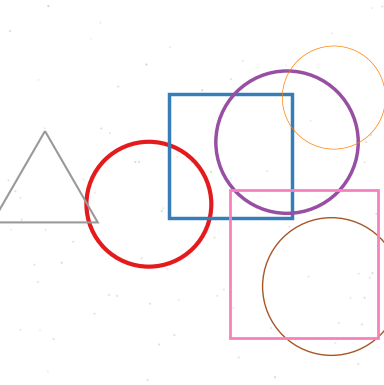[{"shape": "circle", "thickness": 3, "radius": 0.81, "center": [0.387, 0.47]}, {"shape": "square", "thickness": 2.5, "radius": 0.8, "center": [0.599, 0.595]}, {"shape": "circle", "thickness": 2.5, "radius": 0.92, "center": [0.746, 0.631]}, {"shape": "circle", "thickness": 0.5, "radius": 0.67, "center": [0.867, 0.747]}, {"shape": "circle", "thickness": 1, "radius": 0.89, "center": [0.861, 0.256]}, {"shape": "square", "thickness": 2, "radius": 0.96, "center": [0.789, 0.314]}, {"shape": "triangle", "thickness": 1.5, "radius": 0.79, "center": [0.117, 0.501]}]